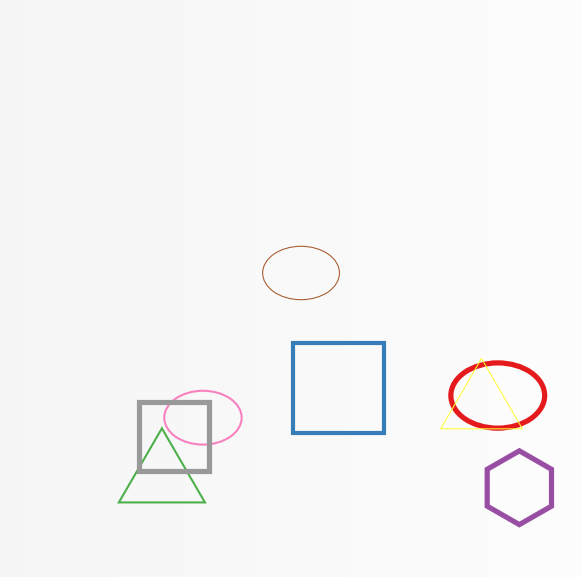[{"shape": "oval", "thickness": 2.5, "radius": 0.4, "center": [0.856, 0.314]}, {"shape": "square", "thickness": 2, "radius": 0.39, "center": [0.583, 0.327]}, {"shape": "triangle", "thickness": 1, "radius": 0.43, "center": [0.279, 0.172]}, {"shape": "hexagon", "thickness": 2.5, "radius": 0.32, "center": [0.894, 0.155]}, {"shape": "triangle", "thickness": 0.5, "radius": 0.41, "center": [0.828, 0.297]}, {"shape": "oval", "thickness": 0.5, "radius": 0.33, "center": [0.518, 0.526]}, {"shape": "oval", "thickness": 1, "radius": 0.33, "center": [0.349, 0.276]}, {"shape": "square", "thickness": 2.5, "radius": 0.3, "center": [0.3, 0.243]}]